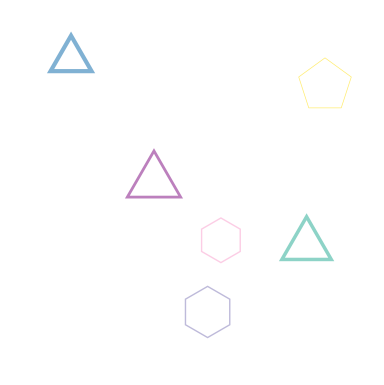[{"shape": "triangle", "thickness": 2.5, "radius": 0.37, "center": [0.796, 0.363]}, {"shape": "hexagon", "thickness": 1, "radius": 0.33, "center": [0.539, 0.19]}, {"shape": "triangle", "thickness": 3, "radius": 0.31, "center": [0.185, 0.846]}, {"shape": "hexagon", "thickness": 1, "radius": 0.29, "center": [0.574, 0.376]}, {"shape": "triangle", "thickness": 2, "radius": 0.4, "center": [0.4, 0.528]}, {"shape": "pentagon", "thickness": 0.5, "radius": 0.36, "center": [0.844, 0.778]}]